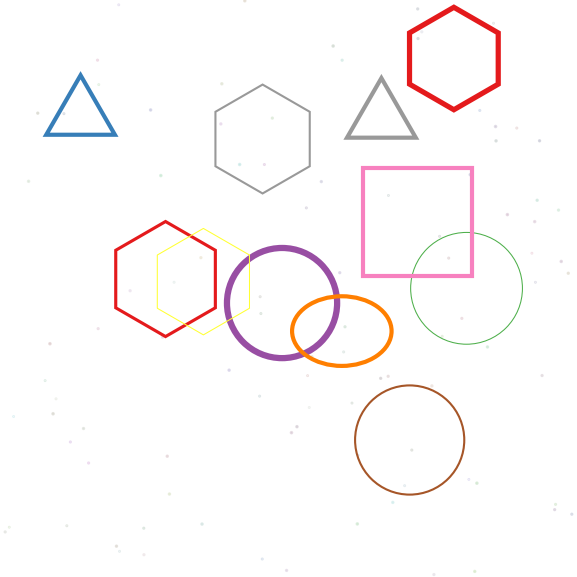[{"shape": "hexagon", "thickness": 1.5, "radius": 0.5, "center": [0.287, 0.516]}, {"shape": "hexagon", "thickness": 2.5, "radius": 0.44, "center": [0.786, 0.898]}, {"shape": "triangle", "thickness": 2, "radius": 0.34, "center": [0.14, 0.8]}, {"shape": "circle", "thickness": 0.5, "radius": 0.48, "center": [0.808, 0.5]}, {"shape": "circle", "thickness": 3, "radius": 0.48, "center": [0.488, 0.474]}, {"shape": "oval", "thickness": 2, "radius": 0.43, "center": [0.592, 0.426]}, {"shape": "hexagon", "thickness": 0.5, "radius": 0.46, "center": [0.352, 0.511]}, {"shape": "circle", "thickness": 1, "radius": 0.47, "center": [0.709, 0.237]}, {"shape": "square", "thickness": 2, "radius": 0.47, "center": [0.723, 0.615]}, {"shape": "triangle", "thickness": 2, "radius": 0.34, "center": [0.66, 0.795]}, {"shape": "hexagon", "thickness": 1, "radius": 0.47, "center": [0.455, 0.758]}]